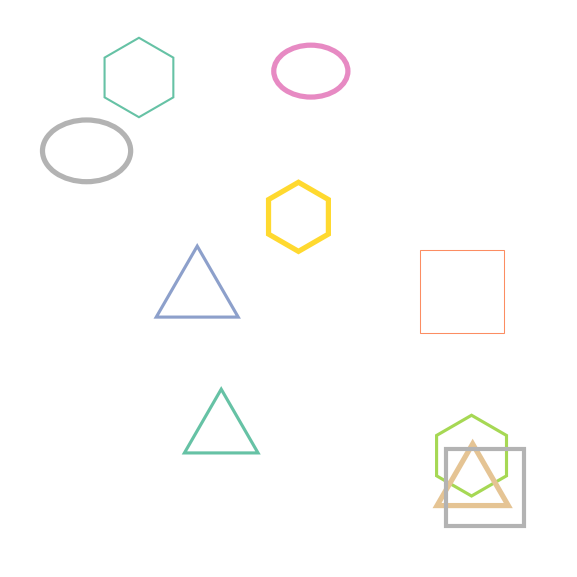[{"shape": "triangle", "thickness": 1.5, "radius": 0.37, "center": [0.383, 0.252]}, {"shape": "hexagon", "thickness": 1, "radius": 0.34, "center": [0.241, 0.865]}, {"shape": "square", "thickness": 0.5, "radius": 0.36, "center": [0.801, 0.494]}, {"shape": "triangle", "thickness": 1.5, "radius": 0.41, "center": [0.342, 0.491]}, {"shape": "oval", "thickness": 2.5, "radius": 0.32, "center": [0.538, 0.876]}, {"shape": "hexagon", "thickness": 1.5, "radius": 0.35, "center": [0.817, 0.21]}, {"shape": "hexagon", "thickness": 2.5, "radius": 0.3, "center": [0.517, 0.624]}, {"shape": "triangle", "thickness": 2.5, "radius": 0.36, "center": [0.818, 0.159]}, {"shape": "square", "thickness": 2, "radius": 0.34, "center": [0.84, 0.155]}, {"shape": "oval", "thickness": 2.5, "radius": 0.38, "center": [0.15, 0.738]}]